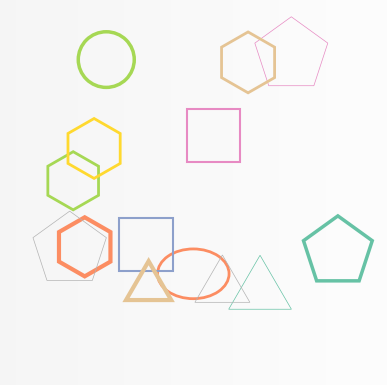[{"shape": "pentagon", "thickness": 2.5, "radius": 0.47, "center": [0.872, 0.346]}, {"shape": "triangle", "thickness": 0.5, "radius": 0.47, "center": [0.671, 0.244]}, {"shape": "hexagon", "thickness": 3, "radius": 0.38, "center": [0.219, 0.359]}, {"shape": "oval", "thickness": 2, "radius": 0.46, "center": [0.499, 0.289]}, {"shape": "square", "thickness": 1.5, "radius": 0.35, "center": [0.378, 0.365]}, {"shape": "pentagon", "thickness": 0.5, "radius": 0.49, "center": [0.752, 0.857]}, {"shape": "square", "thickness": 1.5, "radius": 0.34, "center": [0.551, 0.649]}, {"shape": "circle", "thickness": 2.5, "radius": 0.36, "center": [0.274, 0.845]}, {"shape": "hexagon", "thickness": 2, "radius": 0.38, "center": [0.189, 0.53]}, {"shape": "hexagon", "thickness": 2, "radius": 0.39, "center": [0.243, 0.614]}, {"shape": "hexagon", "thickness": 2, "radius": 0.4, "center": [0.64, 0.838]}, {"shape": "triangle", "thickness": 3, "radius": 0.34, "center": [0.384, 0.254]}, {"shape": "triangle", "thickness": 0.5, "radius": 0.41, "center": [0.574, 0.256]}, {"shape": "pentagon", "thickness": 0.5, "radius": 0.5, "center": [0.18, 0.352]}]